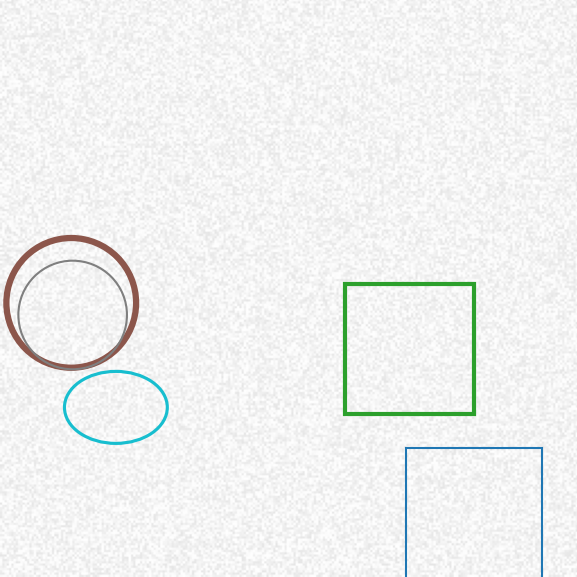[{"shape": "square", "thickness": 1, "radius": 0.59, "center": [0.82, 0.107]}, {"shape": "square", "thickness": 2, "radius": 0.56, "center": [0.709, 0.395]}, {"shape": "circle", "thickness": 3, "radius": 0.56, "center": [0.123, 0.475]}, {"shape": "circle", "thickness": 1, "radius": 0.47, "center": [0.126, 0.454]}, {"shape": "oval", "thickness": 1.5, "radius": 0.45, "center": [0.201, 0.294]}]